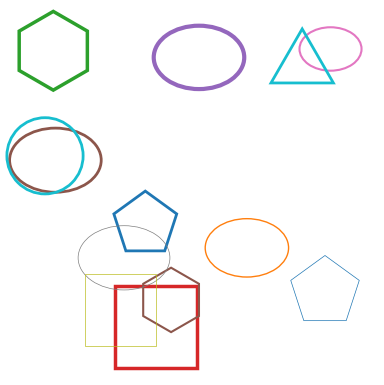[{"shape": "pentagon", "thickness": 0.5, "radius": 0.47, "center": [0.844, 0.243]}, {"shape": "pentagon", "thickness": 2, "radius": 0.43, "center": [0.377, 0.418]}, {"shape": "oval", "thickness": 1, "radius": 0.54, "center": [0.641, 0.356]}, {"shape": "hexagon", "thickness": 2.5, "radius": 0.51, "center": [0.138, 0.868]}, {"shape": "square", "thickness": 2.5, "radius": 0.53, "center": [0.405, 0.15]}, {"shape": "oval", "thickness": 3, "radius": 0.59, "center": [0.517, 0.851]}, {"shape": "hexagon", "thickness": 1.5, "radius": 0.42, "center": [0.444, 0.221]}, {"shape": "oval", "thickness": 2, "radius": 0.59, "center": [0.144, 0.584]}, {"shape": "oval", "thickness": 1.5, "radius": 0.4, "center": [0.858, 0.873]}, {"shape": "oval", "thickness": 0.5, "radius": 0.6, "center": [0.322, 0.33]}, {"shape": "square", "thickness": 0.5, "radius": 0.46, "center": [0.314, 0.195]}, {"shape": "triangle", "thickness": 2, "radius": 0.47, "center": [0.785, 0.831]}, {"shape": "circle", "thickness": 2, "radius": 0.49, "center": [0.117, 0.595]}]